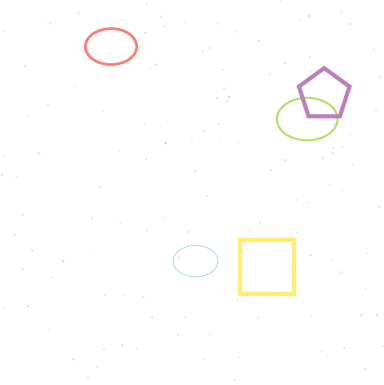[{"shape": "oval", "thickness": 0.5, "radius": 0.29, "center": [0.508, 0.322]}, {"shape": "oval", "thickness": 2, "radius": 0.33, "center": [0.289, 0.879]}, {"shape": "oval", "thickness": 1.5, "radius": 0.39, "center": [0.798, 0.691]}, {"shape": "pentagon", "thickness": 3, "radius": 0.35, "center": [0.842, 0.754]}, {"shape": "square", "thickness": 3, "radius": 0.35, "center": [0.694, 0.307]}]